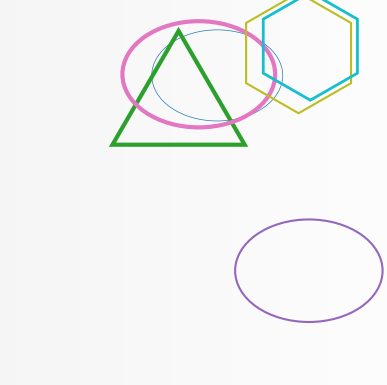[{"shape": "oval", "thickness": 0.5, "radius": 0.85, "center": [0.561, 0.804]}, {"shape": "triangle", "thickness": 3, "radius": 0.98, "center": [0.461, 0.723]}, {"shape": "oval", "thickness": 1.5, "radius": 0.95, "center": [0.797, 0.297]}, {"shape": "oval", "thickness": 3, "radius": 0.99, "center": [0.513, 0.807]}, {"shape": "hexagon", "thickness": 1.5, "radius": 0.78, "center": [0.771, 0.862]}, {"shape": "hexagon", "thickness": 2, "radius": 0.7, "center": [0.801, 0.88]}]